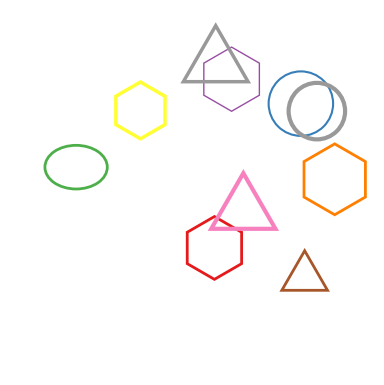[{"shape": "hexagon", "thickness": 2, "radius": 0.41, "center": [0.557, 0.356]}, {"shape": "circle", "thickness": 1.5, "radius": 0.42, "center": [0.781, 0.731]}, {"shape": "oval", "thickness": 2, "radius": 0.4, "center": [0.198, 0.566]}, {"shape": "hexagon", "thickness": 1, "radius": 0.42, "center": [0.602, 0.794]}, {"shape": "hexagon", "thickness": 2, "radius": 0.46, "center": [0.869, 0.534]}, {"shape": "hexagon", "thickness": 2.5, "radius": 0.37, "center": [0.365, 0.713]}, {"shape": "triangle", "thickness": 2, "radius": 0.34, "center": [0.791, 0.28]}, {"shape": "triangle", "thickness": 3, "radius": 0.48, "center": [0.632, 0.454]}, {"shape": "circle", "thickness": 3, "radius": 0.37, "center": [0.823, 0.711]}, {"shape": "triangle", "thickness": 2.5, "radius": 0.49, "center": [0.56, 0.836]}]